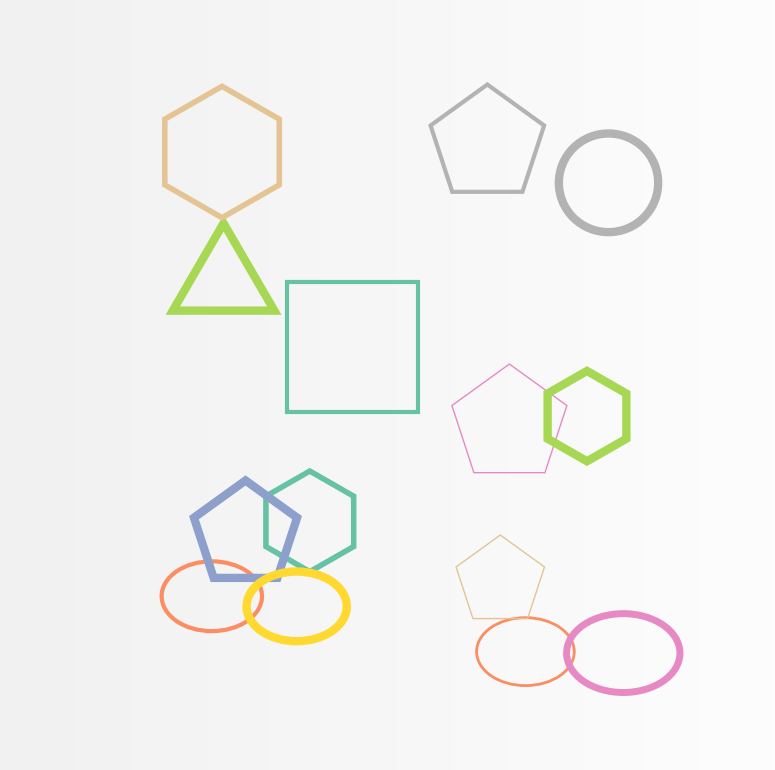[{"shape": "square", "thickness": 1.5, "radius": 0.42, "center": [0.454, 0.549]}, {"shape": "hexagon", "thickness": 2, "radius": 0.33, "center": [0.4, 0.323]}, {"shape": "oval", "thickness": 1.5, "radius": 0.32, "center": [0.273, 0.226]}, {"shape": "oval", "thickness": 1, "radius": 0.32, "center": [0.678, 0.154]}, {"shape": "pentagon", "thickness": 3, "radius": 0.35, "center": [0.317, 0.306]}, {"shape": "oval", "thickness": 2.5, "radius": 0.37, "center": [0.804, 0.152]}, {"shape": "pentagon", "thickness": 0.5, "radius": 0.39, "center": [0.657, 0.449]}, {"shape": "hexagon", "thickness": 3, "radius": 0.29, "center": [0.757, 0.46]}, {"shape": "triangle", "thickness": 3, "radius": 0.38, "center": [0.288, 0.634]}, {"shape": "oval", "thickness": 3, "radius": 0.32, "center": [0.383, 0.213]}, {"shape": "hexagon", "thickness": 2, "radius": 0.43, "center": [0.286, 0.803]}, {"shape": "pentagon", "thickness": 0.5, "radius": 0.3, "center": [0.646, 0.245]}, {"shape": "pentagon", "thickness": 1.5, "radius": 0.39, "center": [0.629, 0.813]}, {"shape": "circle", "thickness": 3, "radius": 0.32, "center": [0.785, 0.763]}]